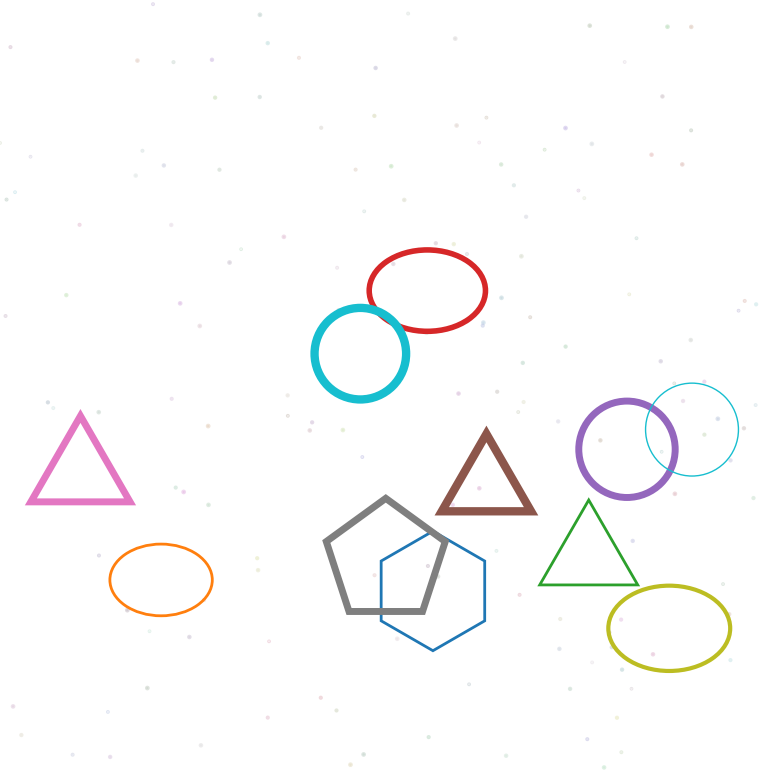[{"shape": "hexagon", "thickness": 1, "radius": 0.39, "center": [0.562, 0.233]}, {"shape": "oval", "thickness": 1, "radius": 0.33, "center": [0.209, 0.247]}, {"shape": "triangle", "thickness": 1, "radius": 0.37, "center": [0.765, 0.277]}, {"shape": "oval", "thickness": 2, "radius": 0.38, "center": [0.555, 0.623]}, {"shape": "circle", "thickness": 2.5, "radius": 0.31, "center": [0.814, 0.417]}, {"shape": "triangle", "thickness": 3, "radius": 0.33, "center": [0.632, 0.369]}, {"shape": "triangle", "thickness": 2.5, "radius": 0.37, "center": [0.104, 0.385]}, {"shape": "pentagon", "thickness": 2.5, "radius": 0.41, "center": [0.501, 0.272]}, {"shape": "oval", "thickness": 1.5, "radius": 0.4, "center": [0.869, 0.184]}, {"shape": "circle", "thickness": 3, "radius": 0.3, "center": [0.468, 0.541]}, {"shape": "circle", "thickness": 0.5, "radius": 0.3, "center": [0.899, 0.442]}]